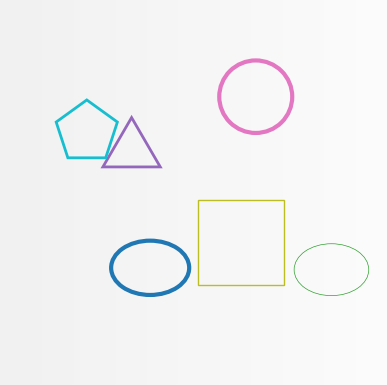[{"shape": "oval", "thickness": 3, "radius": 0.5, "center": [0.388, 0.304]}, {"shape": "oval", "thickness": 0.5, "radius": 0.48, "center": [0.855, 0.299]}, {"shape": "triangle", "thickness": 2, "radius": 0.43, "center": [0.34, 0.609]}, {"shape": "circle", "thickness": 3, "radius": 0.47, "center": [0.66, 0.749]}, {"shape": "square", "thickness": 1, "radius": 0.55, "center": [0.621, 0.371]}, {"shape": "pentagon", "thickness": 2, "radius": 0.42, "center": [0.224, 0.657]}]